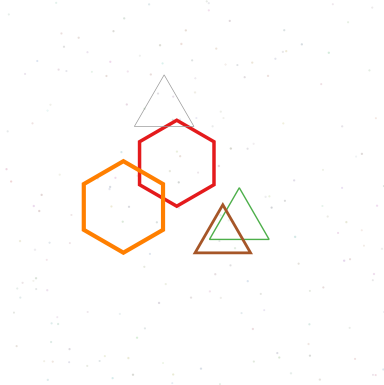[{"shape": "hexagon", "thickness": 2.5, "radius": 0.56, "center": [0.459, 0.576]}, {"shape": "triangle", "thickness": 1, "radius": 0.45, "center": [0.622, 0.423]}, {"shape": "hexagon", "thickness": 3, "radius": 0.59, "center": [0.321, 0.462]}, {"shape": "triangle", "thickness": 2, "radius": 0.42, "center": [0.579, 0.385]}, {"shape": "triangle", "thickness": 0.5, "radius": 0.45, "center": [0.426, 0.716]}]